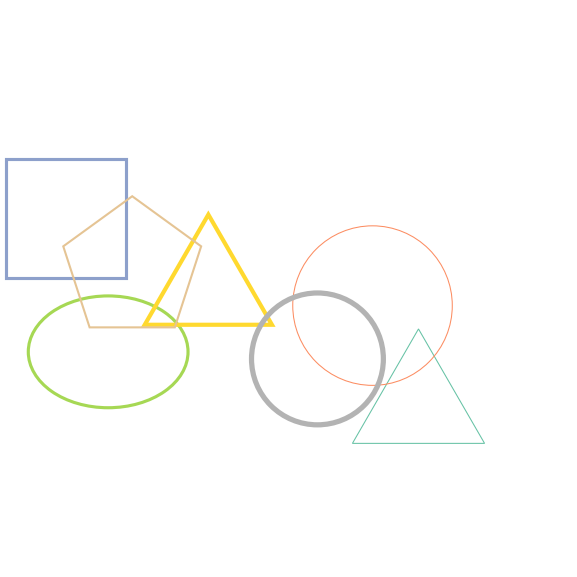[{"shape": "triangle", "thickness": 0.5, "radius": 0.66, "center": [0.725, 0.297]}, {"shape": "circle", "thickness": 0.5, "radius": 0.69, "center": [0.645, 0.47]}, {"shape": "square", "thickness": 1.5, "radius": 0.52, "center": [0.115, 0.621]}, {"shape": "oval", "thickness": 1.5, "radius": 0.69, "center": [0.187, 0.39]}, {"shape": "triangle", "thickness": 2, "radius": 0.64, "center": [0.361, 0.5]}, {"shape": "pentagon", "thickness": 1, "radius": 0.63, "center": [0.229, 0.534]}, {"shape": "circle", "thickness": 2.5, "radius": 0.57, "center": [0.55, 0.378]}]